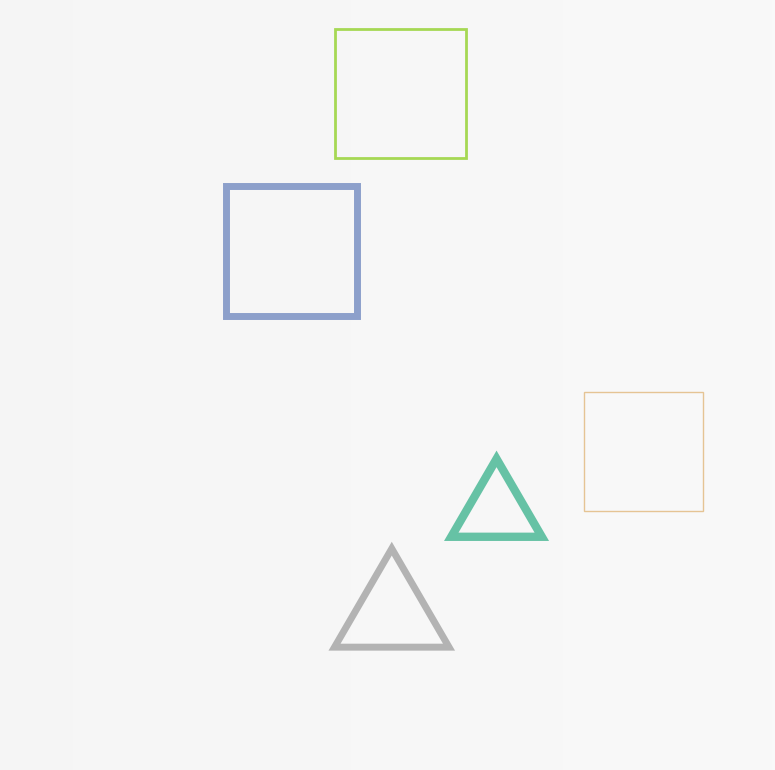[{"shape": "triangle", "thickness": 3, "radius": 0.34, "center": [0.641, 0.337]}, {"shape": "square", "thickness": 2.5, "radius": 0.42, "center": [0.377, 0.674]}, {"shape": "square", "thickness": 1, "radius": 0.42, "center": [0.517, 0.878]}, {"shape": "square", "thickness": 0.5, "radius": 0.38, "center": [0.83, 0.414]}, {"shape": "triangle", "thickness": 2.5, "radius": 0.43, "center": [0.506, 0.202]}]